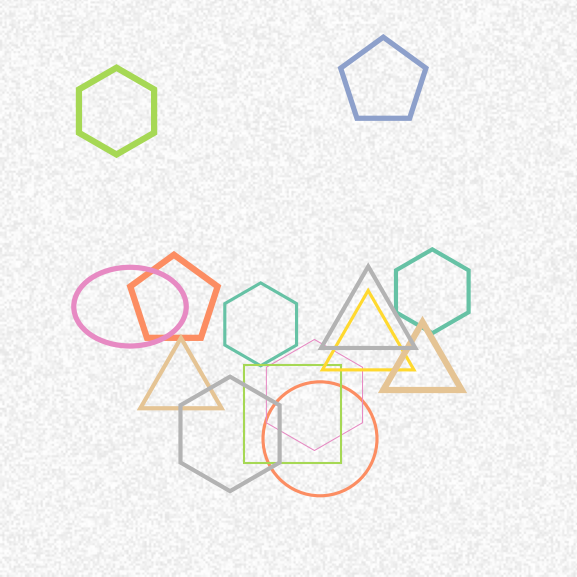[{"shape": "hexagon", "thickness": 1.5, "radius": 0.36, "center": [0.451, 0.438]}, {"shape": "hexagon", "thickness": 2, "radius": 0.36, "center": [0.749, 0.495]}, {"shape": "circle", "thickness": 1.5, "radius": 0.49, "center": [0.554, 0.239]}, {"shape": "pentagon", "thickness": 3, "radius": 0.4, "center": [0.301, 0.478]}, {"shape": "pentagon", "thickness": 2.5, "radius": 0.39, "center": [0.664, 0.857]}, {"shape": "hexagon", "thickness": 0.5, "radius": 0.48, "center": [0.545, 0.315]}, {"shape": "oval", "thickness": 2.5, "radius": 0.49, "center": [0.225, 0.468]}, {"shape": "square", "thickness": 1, "radius": 0.42, "center": [0.506, 0.282]}, {"shape": "hexagon", "thickness": 3, "radius": 0.38, "center": [0.202, 0.807]}, {"shape": "triangle", "thickness": 1.5, "radius": 0.46, "center": [0.637, 0.404]}, {"shape": "triangle", "thickness": 2, "radius": 0.41, "center": [0.313, 0.333]}, {"shape": "triangle", "thickness": 3, "radius": 0.39, "center": [0.732, 0.363]}, {"shape": "hexagon", "thickness": 2, "radius": 0.5, "center": [0.398, 0.248]}, {"shape": "triangle", "thickness": 2, "radius": 0.47, "center": [0.638, 0.444]}]